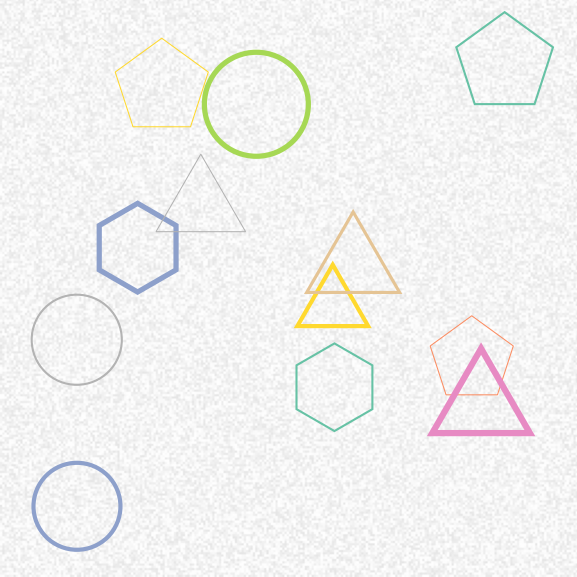[{"shape": "pentagon", "thickness": 1, "radius": 0.44, "center": [0.874, 0.89]}, {"shape": "hexagon", "thickness": 1, "radius": 0.38, "center": [0.579, 0.329]}, {"shape": "pentagon", "thickness": 0.5, "radius": 0.38, "center": [0.817, 0.377]}, {"shape": "circle", "thickness": 2, "radius": 0.38, "center": [0.133, 0.122]}, {"shape": "hexagon", "thickness": 2.5, "radius": 0.38, "center": [0.238, 0.57]}, {"shape": "triangle", "thickness": 3, "radius": 0.49, "center": [0.833, 0.298]}, {"shape": "circle", "thickness": 2.5, "radius": 0.45, "center": [0.444, 0.819]}, {"shape": "pentagon", "thickness": 0.5, "radius": 0.42, "center": [0.28, 0.848]}, {"shape": "triangle", "thickness": 2, "radius": 0.35, "center": [0.576, 0.47]}, {"shape": "triangle", "thickness": 1.5, "radius": 0.46, "center": [0.612, 0.539]}, {"shape": "triangle", "thickness": 0.5, "radius": 0.45, "center": [0.348, 0.643]}, {"shape": "circle", "thickness": 1, "radius": 0.39, "center": [0.133, 0.411]}]